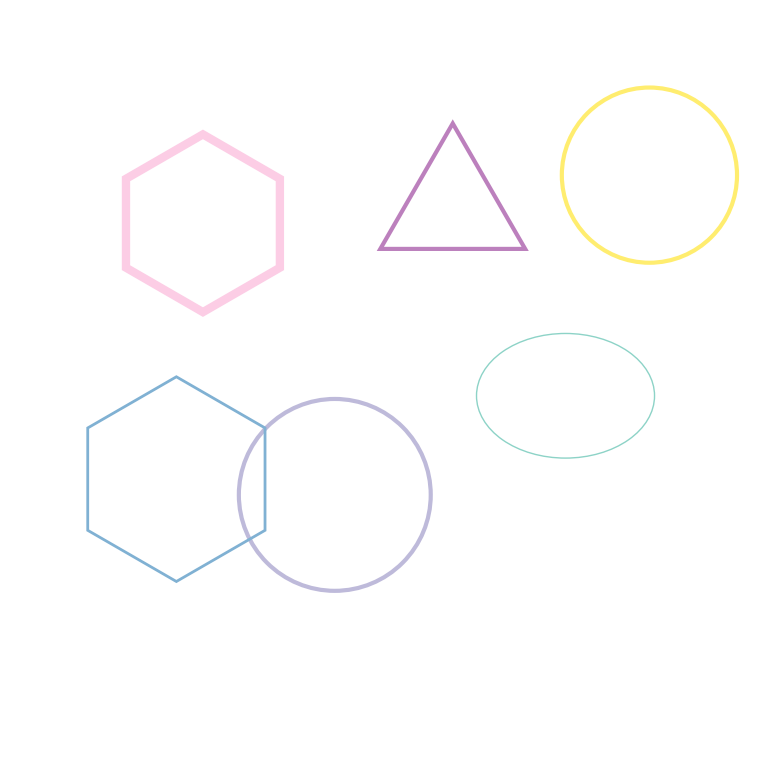[{"shape": "oval", "thickness": 0.5, "radius": 0.58, "center": [0.734, 0.486]}, {"shape": "circle", "thickness": 1.5, "radius": 0.62, "center": [0.435, 0.357]}, {"shape": "hexagon", "thickness": 1, "radius": 0.66, "center": [0.229, 0.378]}, {"shape": "hexagon", "thickness": 3, "radius": 0.58, "center": [0.264, 0.71]}, {"shape": "triangle", "thickness": 1.5, "radius": 0.54, "center": [0.588, 0.731]}, {"shape": "circle", "thickness": 1.5, "radius": 0.57, "center": [0.843, 0.773]}]